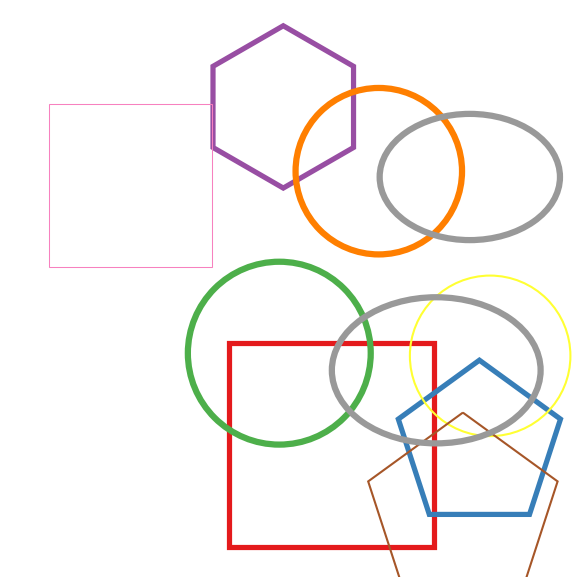[{"shape": "square", "thickness": 2.5, "radius": 0.89, "center": [0.574, 0.228]}, {"shape": "pentagon", "thickness": 2.5, "radius": 0.74, "center": [0.83, 0.228]}, {"shape": "circle", "thickness": 3, "radius": 0.79, "center": [0.484, 0.388]}, {"shape": "hexagon", "thickness": 2.5, "radius": 0.7, "center": [0.491, 0.814]}, {"shape": "circle", "thickness": 3, "radius": 0.72, "center": [0.656, 0.703]}, {"shape": "circle", "thickness": 1, "radius": 0.69, "center": [0.849, 0.383]}, {"shape": "pentagon", "thickness": 1, "radius": 0.86, "center": [0.802, 0.112]}, {"shape": "square", "thickness": 0.5, "radius": 0.71, "center": [0.226, 0.678]}, {"shape": "oval", "thickness": 3, "radius": 0.9, "center": [0.755, 0.358]}, {"shape": "oval", "thickness": 3, "radius": 0.78, "center": [0.814, 0.693]}]